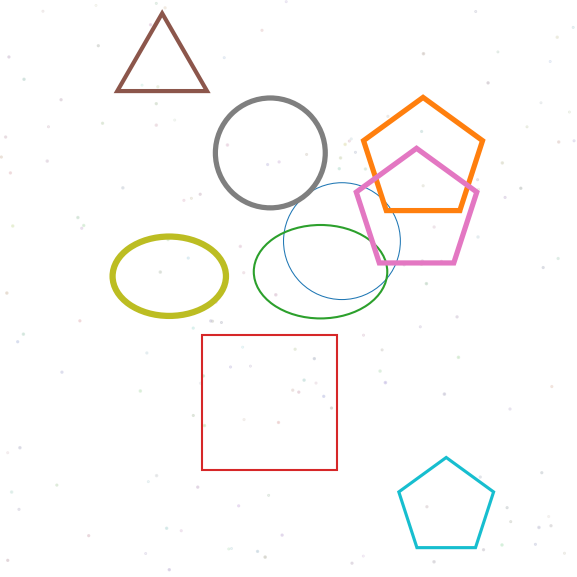[{"shape": "circle", "thickness": 0.5, "radius": 0.51, "center": [0.592, 0.582]}, {"shape": "pentagon", "thickness": 2.5, "radius": 0.54, "center": [0.733, 0.722]}, {"shape": "oval", "thickness": 1, "radius": 0.58, "center": [0.555, 0.529]}, {"shape": "square", "thickness": 1, "radius": 0.58, "center": [0.467, 0.302]}, {"shape": "triangle", "thickness": 2, "radius": 0.45, "center": [0.281, 0.886]}, {"shape": "pentagon", "thickness": 2.5, "radius": 0.55, "center": [0.721, 0.633]}, {"shape": "circle", "thickness": 2.5, "radius": 0.48, "center": [0.468, 0.734]}, {"shape": "oval", "thickness": 3, "radius": 0.49, "center": [0.293, 0.521]}, {"shape": "pentagon", "thickness": 1.5, "radius": 0.43, "center": [0.773, 0.121]}]